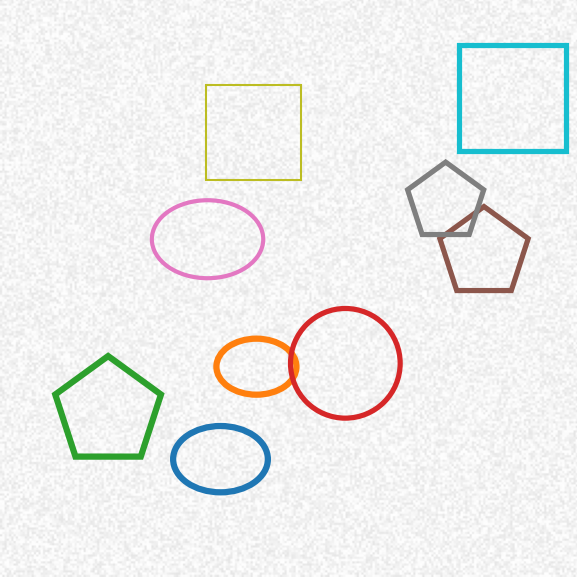[{"shape": "oval", "thickness": 3, "radius": 0.41, "center": [0.382, 0.204]}, {"shape": "oval", "thickness": 3, "radius": 0.35, "center": [0.444, 0.364]}, {"shape": "pentagon", "thickness": 3, "radius": 0.48, "center": [0.187, 0.286]}, {"shape": "circle", "thickness": 2.5, "radius": 0.47, "center": [0.598, 0.37]}, {"shape": "pentagon", "thickness": 2.5, "radius": 0.4, "center": [0.838, 0.561]}, {"shape": "oval", "thickness": 2, "radius": 0.48, "center": [0.359, 0.585]}, {"shape": "pentagon", "thickness": 2.5, "radius": 0.35, "center": [0.772, 0.649]}, {"shape": "square", "thickness": 1, "radius": 0.41, "center": [0.439, 0.769]}, {"shape": "square", "thickness": 2.5, "radius": 0.46, "center": [0.888, 0.829]}]